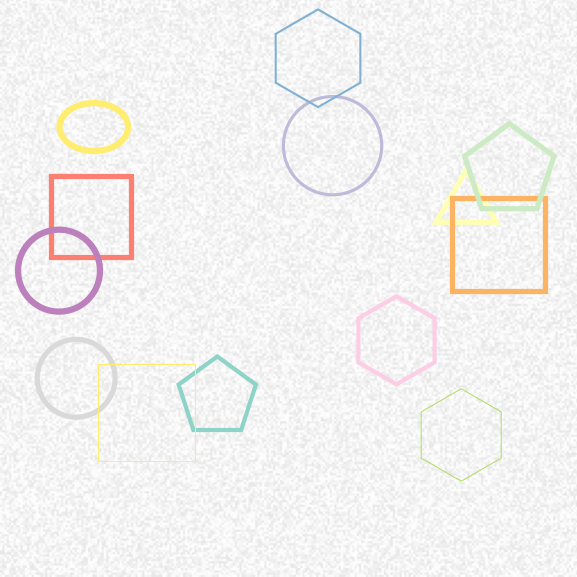[{"shape": "pentagon", "thickness": 2, "radius": 0.35, "center": [0.376, 0.311]}, {"shape": "triangle", "thickness": 2.5, "radius": 0.3, "center": [0.807, 0.644]}, {"shape": "circle", "thickness": 1.5, "radius": 0.43, "center": [0.576, 0.747]}, {"shape": "square", "thickness": 2.5, "radius": 0.35, "center": [0.158, 0.624]}, {"shape": "hexagon", "thickness": 1, "radius": 0.42, "center": [0.551, 0.898]}, {"shape": "square", "thickness": 2.5, "radius": 0.4, "center": [0.864, 0.576]}, {"shape": "hexagon", "thickness": 0.5, "radius": 0.4, "center": [0.799, 0.246]}, {"shape": "hexagon", "thickness": 2, "radius": 0.38, "center": [0.687, 0.41]}, {"shape": "circle", "thickness": 2.5, "radius": 0.34, "center": [0.132, 0.344]}, {"shape": "circle", "thickness": 3, "radius": 0.35, "center": [0.102, 0.53]}, {"shape": "pentagon", "thickness": 2.5, "radius": 0.41, "center": [0.882, 0.704]}, {"shape": "square", "thickness": 0.5, "radius": 0.42, "center": [0.254, 0.285]}, {"shape": "oval", "thickness": 3, "radius": 0.3, "center": [0.162, 0.779]}]